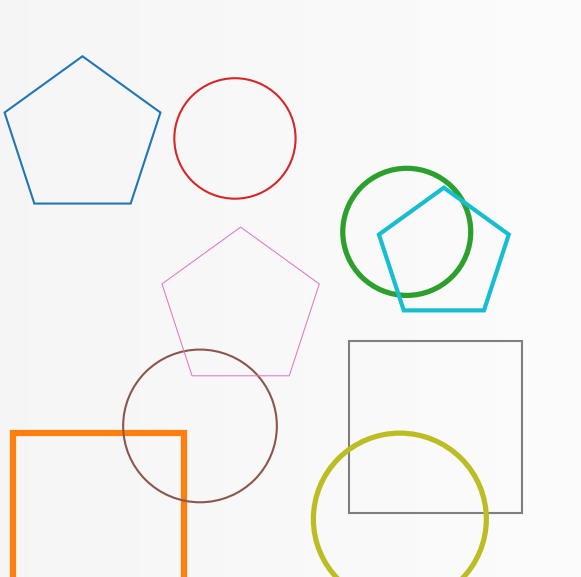[{"shape": "pentagon", "thickness": 1, "radius": 0.7, "center": [0.142, 0.761]}, {"shape": "square", "thickness": 3, "radius": 0.74, "center": [0.17, 0.102]}, {"shape": "circle", "thickness": 2.5, "radius": 0.55, "center": [0.7, 0.598]}, {"shape": "circle", "thickness": 1, "radius": 0.52, "center": [0.404, 0.759]}, {"shape": "circle", "thickness": 1, "radius": 0.66, "center": [0.344, 0.262]}, {"shape": "pentagon", "thickness": 0.5, "radius": 0.71, "center": [0.414, 0.464]}, {"shape": "square", "thickness": 1, "radius": 0.74, "center": [0.75, 0.26]}, {"shape": "circle", "thickness": 2.5, "radius": 0.74, "center": [0.688, 0.1]}, {"shape": "pentagon", "thickness": 2, "radius": 0.59, "center": [0.764, 0.557]}]